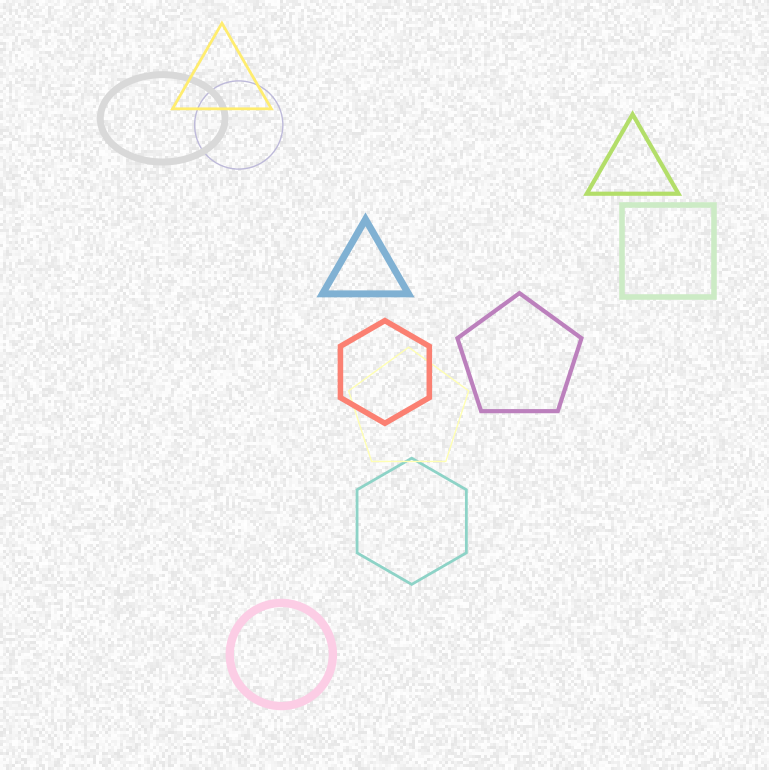[{"shape": "hexagon", "thickness": 1, "radius": 0.41, "center": [0.535, 0.323]}, {"shape": "pentagon", "thickness": 0.5, "radius": 0.41, "center": [0.531, 0.467]}, {"shape": "circle", "thickness": 0.5, "radius": 0.29, "center": [0.31, 0.838]}, {"shape": "hexagon", "thickness": 2, "radius": 0.33, "center": [0.5, 0.517]}, {"shape": "triangle", "thickness": 2.5, "radius": 0.32, "center": [0.475, 0.651]}, {"shape": "triangle", "thickness": 1.5, "radius": 0.34, "center": [0.822, 0.783]}, {"shape": "circle", "thickness": 3, "radius": 0.33, "center": [0.365, 0.15]}, {"shape": "oval", "thickness": 2.5, "radius": 0.41, "center": [0.211, 0.846]}, {"shape": "pentagon", "thickness": 1.5, "radius": 0.42, "center": [0.675, 0.535]}, {"shape": "square", "thickness": 2, "radius": 0.3, "center": [0.868, 0.674]}, {"shape": "triangle", "thickness": 1, "radius": 0.37, "center": [0.288, 0.896]}]